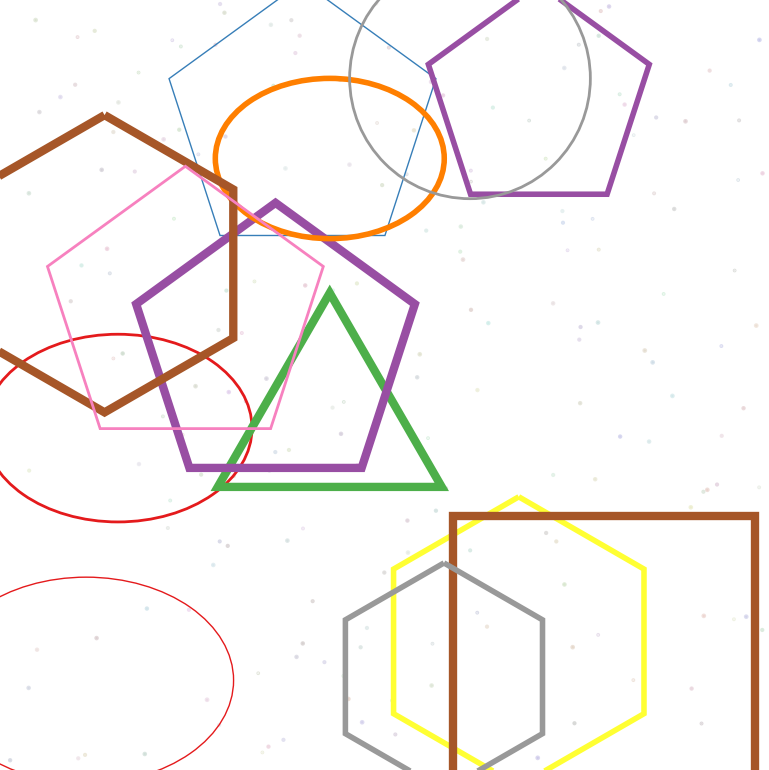[{"shape": "oval", "thickness": 1, "radius": 0.87, "center": [0.153, 0.444]}, {"shape": "oval", "thickness": 0.5, "radius": 0.96, "center": [0.112, 0.116]}, {"shape": "pentagon", "thickness": 0.5, "radius": 0.91, "center": [0.393, 0.842]}, {"shape": "triangle", "thickness": 3, "radius": 0.84, "center": [0.428, 0.452]}, {"shape": "pentagon", "thickness": 2, "radius": 0.75, "center": [0.7, 0.87]}, {"shape": "pentagon", "thickness": 3, "radius": 0.95, "center": [0.358, 0.546]}, {"shape": "oval", "thickness": 2, "radius": 0.74, "center": [0.428, 0.794]}, {"shape": "hexagon", "thickness": 2, "radius": 0.94, "center": [0.674, 0.167]}, {"shape": "square", "thickness": 3, "radius": 0.98, "center": [0.784, 0.133]}, {"shape": "hexagon", "thickness": 3, "radius": 0.97, "center": [0.136, 0.657]}, {"shape": "pentagon", "thickness": 1, "radius": 0.94, "center": [0.241, 0.596]}, {"shape": "circle", "thickness": 1, "radius": 0.78, "center": [0.61, 0.898]}, {"shape": "hexagon", "thickness": 2, "radius": 0.74, "center": [0.577, 0.121]}]